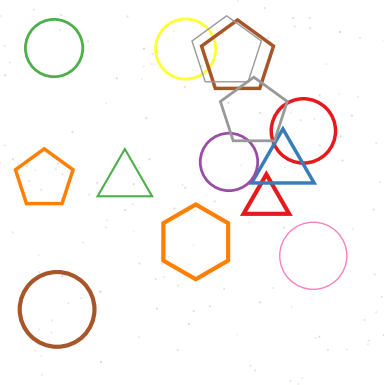[{"shape": "triangle", "thickness": 3, "radius": 0.34, "center": [0.692, 0.479]}, {"shape": "circle", "thickness": 2.5, "radius": 0.42, "center": [0.788, 0.66]}, {"shape": "triangle", "thickness": 2.5, "radius": 0.47, "center": [0.735, 0.572]}, {"shape": "circle", "thickness": 2, "radius": 0.37, "center": [0.14, 0.875]}, {"shape": "triangle", "thickness": 1.5, "radius": 0.41, "center": [0.324, 0.531]}, {"shape": "circle", "thickness": 2, "radius": 0.37, "center": [0.595, 0.579]}, {"shape": "hexagon", "thickness": 3, "radius": 0.49, "center": [0.508, 0.372]}, {"shape": "pentagon", "thickness": 2.5, "radius": 0.39, "center": [0.115, 0.535]}, {"shape": "circle", "thickness": 2, "radius": 0.39, "center": [0.482, 0.873]}, {"shape": "circle", "thickness": 3, "radius": 0.49, "center": [0.148, 0.196]}, {"shape": "pentagon", "thickness": 2.5, "radius": 0.49, "center": [0.617, 0.85]}, {"shape": "circle", "thickness": 1, "radius": 0.44, "center": [0.814, 0.336]}, {"shape": "pentagon", "thickness": 2, "radius": 0.46, "center": [0.659, 0.708]}, {"shape": "pentagon", "thickness": 1, "radius": 0.47, "center": [0.589, 0.864]}]